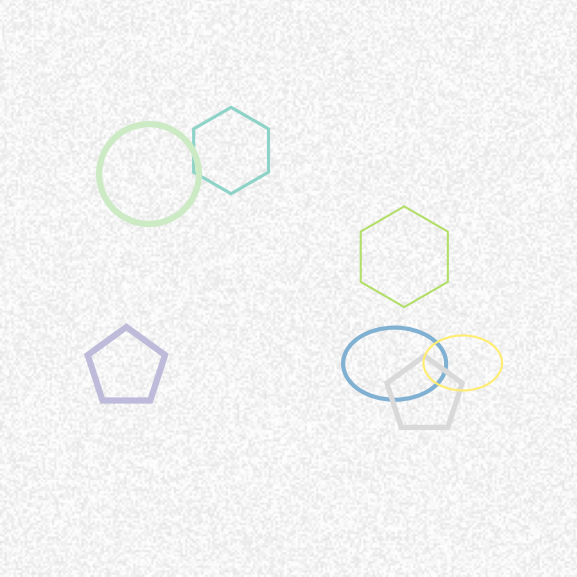[{"shape": "hexagon", "thickness": 1.5, "radius": 0.37, "center": [0.4, 0.738]}, {"shape": "pentagon", "thickness": 3, "radius": 0.35, "center": [0.219, 0.363]}, {"shape": "oval", "thickness": 2, "radius": 0.45, "center": [0.683, 0.369]}, {"shape": "hexagon", "thickness": 1, "radius": 0.44, "center": [0.7, 0.555]}, {"shape": "pentagon", "thickness": 2.5, "radius": 0.34, "center": [0.735, 0.314]}, {"shape": "circle", "thickness": 3, "radius": 0.43, "center": [0.258, 0.698]}, {"shape": "oval", "thickness": 1, "radius": 0.34, "center": [0.801, 0.371]}]